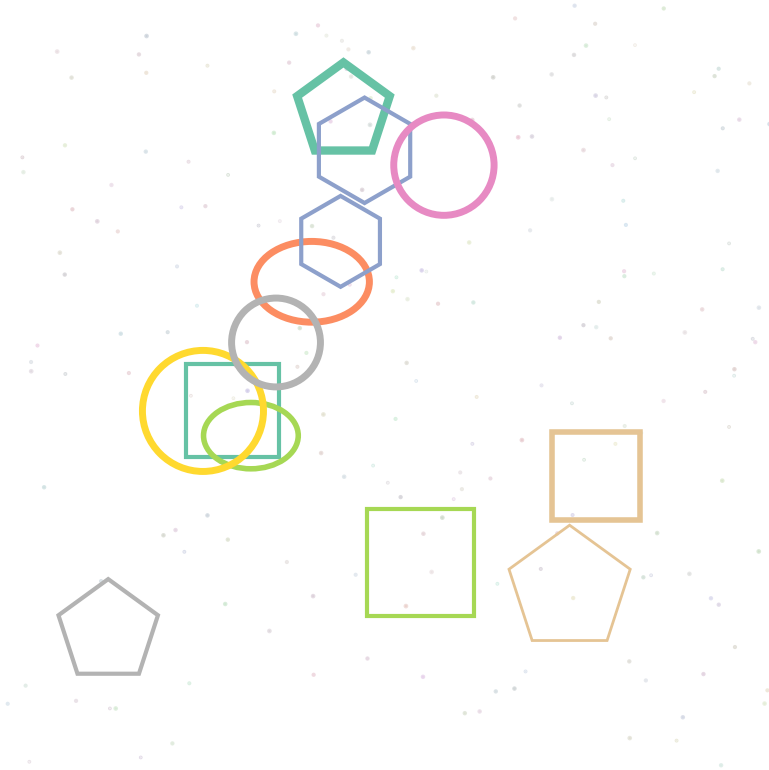[{"shape": "pentagon", "thickness": 3, "radius": 0.32, "center": [0.446, 0.856]}, {"shape": "square", "thickness": 1.5, "radius": 0.3, "center": [0.302, 0.467]}, {"shape": "oval", "thickness": 2.5, "radius": 0.37, "center": [0.405, 0.634]}, {"shape": "hexagon", "thickness": 1.5, "radius": 0.34, "center": [0.473, 0.805]}, {"shape": "hexagon", "thickness": 1.5, "radius": 0.3, "center": [0.442, 0.687]}, {"shape": "circle", "thickness": 2.5, "radius": 0.33, "center": [0.577, 0.786]}, {"shape": "oval", "thickness": 2, "radius": 0.31, "center": [0.326, 0.434]}, {"shape": "square", "thickness": 1.5, "radius": 0.35, "center": [0.546, 0.27]}, {"shape": "circle", "thickness": 2.5, "radius": 0.39, "center": [0.264, 0.466]}, {"shape": "square", "thickness": 2, "radius": 0.29, "center": [0.774, 0.382]}, {"shape": "pentagon", "thickness": 1, "radius": 0.41, "center": [0.74, 0.235]}, {"shape": "pentagon", "thickness": 1.5, "radius": 0.34, "center": [0.141, 0.18]}, {"shape": "circle", "thickness": 2.5, "radius": 0.29, "center": [0.358, 0.555]}]